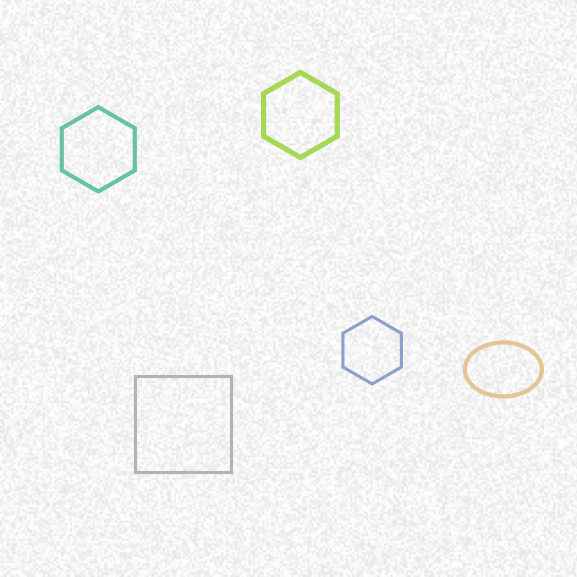[{"shape": "hexagon", "thickness": 2, "radius": 0.37, "center": [0.17, 0.741]}, {"shape": "hexagon", "thickness": 1.5, "radius": 0.29, "center": [0.644, 0.393]}, {"shape": "hexagon", "thickness": 2.5, "radius": 0.37, "center": [0.52, 0.8]}, {"shape": "oval", "thickness": 2, "radius": 0.33, "center": [0.872, 0.359]}, {"shape": "square", "thickness": 1.5, "radius": 0.42, "center": [0.317, 0.265]}]